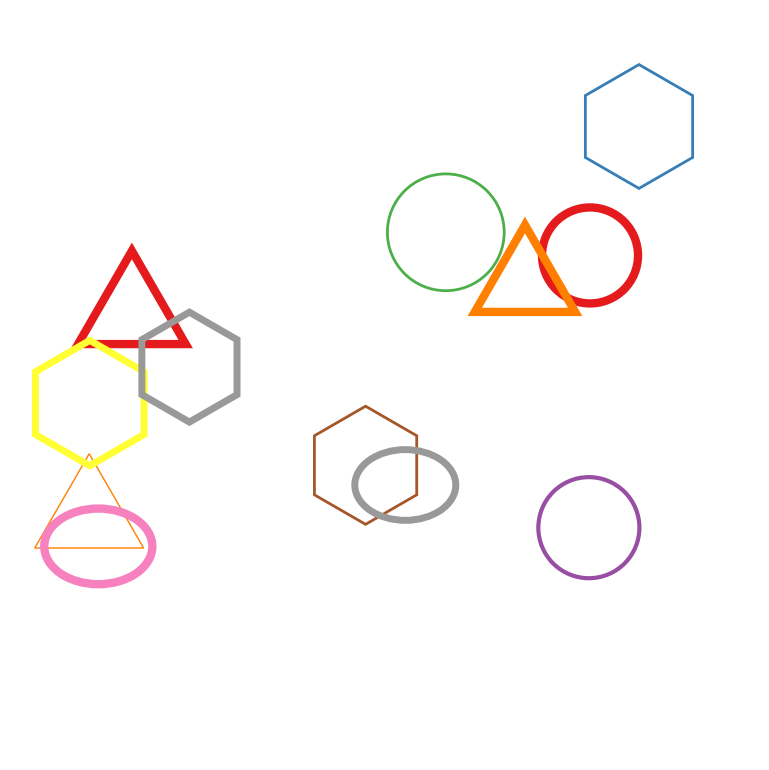[{"shape": "circle", "thickness": 3, "radius": 0.31, "center": [0.766, 0.668]}, {"shape": "triangle", "thickness": 3, "radius": 0.4, "center": [0.171, 0.593]}, {"shape": "hexagon", "thickness": 1, "radius": 0.4, "center": [0.83, 0.836]}, {"shape": "circle", "thickness": 1, "radius": 0.38, "center": [0.579, 0.698]}, {"shape": "circle", "thickness": 1.5, "radius": 0.33, "center": [0.765, 0.315]}, {"shape": "triangle", "thickness": 3, "radius": 0.38, "center": [0.682, 0.633]}, {"shape": "triangle", "thickness": 0.5, "radius": 0.41, "center": [0.116, 0.329]}, {"shape": "hexagon", "thickness": 2.5, "radius": 0.41, "center": [0.117, 0.476]}, {"shape": "hexagon", "thickness": 1, "radius": 0.38, "center": [0.475, 0.396]}, {"shape": "oval", "thickness": 3, "radius": 0.35, "center": [0.128, 0.29]}, {"shape": "hexagon", "thickness": 2.5, "radius": 0.36, "center": [0.246, 0.523]}, {"shape": "oval", "thickness": 2.5, "radius": 0.33, "center": [0.526, 0.37]}]